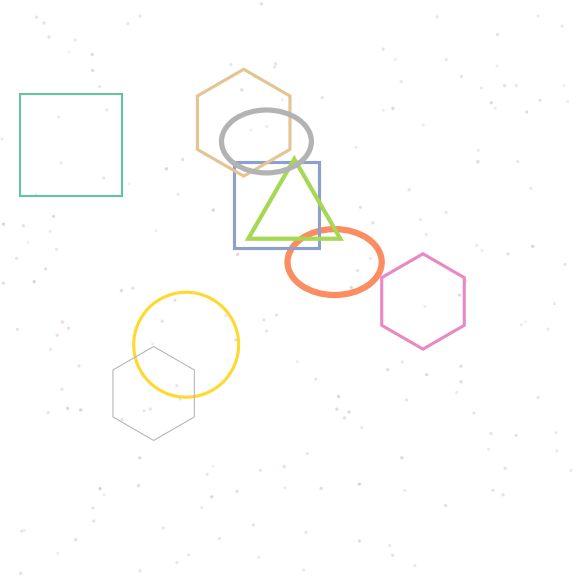[{"shape": "square", "thickness": 1, "radius": 0.44, "center": [0.123, 0.748]}, {"shape": "oval", "thickness": 3, "radius": 0.41, "center": [0.579, 0.545]}, {"shape": "square", "thickness": 1.5, "radius": 0.37, "center": [0.478, 0.644]}, {"shape": "hexagon", "thickness": 1.5, "radius": 0.41, "center": [0.732, 0.477]}, {"shape": "triangle", "thickness": 2, "radius": 0.46, "center": [0.51, 0.632]}, {"shape": "circle", "thickness": 1.5, "radius": 0.45, "center": [0.322, 0.402]}, {"shape": "hexagon", "thickness": 1.5, "radius": 0.46, "center": [0.422, 0.787]}, {"shape": "oval", "thickness": 2.5, "radius": 0.39, "center": [0.461, 0.754]}, {"shape": "hexagon", "thickness": 0.5, "radius": 0.41, "center": [0.266, 0.318]}]